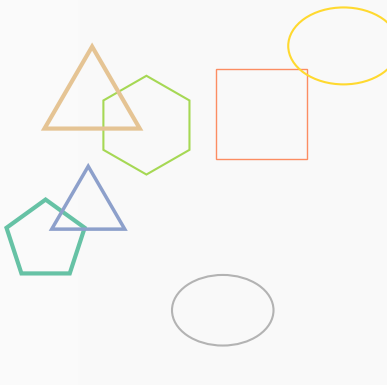[{"shape": "pentagon", "thickness": 3, "radius": 0.53, "center": [0.118, 0.376]}, {"shape": "square", "thickness": 1, "radius": 0.59, "center": [0.674, 0.705]}, {"shape": "triangle", "thickness": 2.5, "radius": 0.54, "center": [0.228, 0.459]}, {"shape": "hexagon", "thickness": 1.5, "radius": 0.64, "center": [0.378, 0.675]}, {"shape": "oval", "thickness": 1.5, "radius": 0.71, "center": [0.887, 0.881]}, {"shape": "triangle", "thickness": 3, "radius": 0.71, "center": [0.238, 0.737]}, {"shape": "oval", "thickness": 1.5, "radius": 0.65, "center": [0.575, 0.194]}]